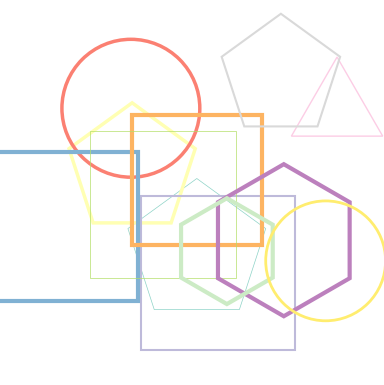[{"shape": "pentagon", "thickness": 0.5, "radius": 0.94, "center": [0.511, 0.348]}, {"shape": "pentagon", "thickness": 2.5, "radius": 0.86, "center": [0.343, 0.561]}, {"shape": "square", "thickness": 1.5, "radius": 1.0, "center": [0.566, 0.291]}, {"shape": "circle", "thickness": 2.5, "radius": 0.9, "center": [0.34, 0.719]}, {"shape": "square", "thickness": 3, "radius": 0.97, "center": [0.164, 0.412]}, {"shape": "square", "thickness": 3, "radius": 0.84, "center": [0.512, 0.532]}, {"shape": "square", "thickness": 0.5, "radius": 0.95, "center": [0.423, 0.469]}, {"shape": "triangle", "thickness": 1, "radius": 0.68, "center": [0.875, 0.715]}, {"shape": "pentagon", "thickness": 1.5, "radius": 0.81, "center": [0.73, 0.802]}, {"shape": "hexagon", "thickness": 3, "radius": 0.99, "center": [0.737, 0.376]}, {"shape": "hexagon", "thickness": 3, "radius": 0.69, "center": [0.589, 0.348]}, {"shape": "circle", "thickness": 2, "radius": 0.78, "center": [0.846, 0.322]}]